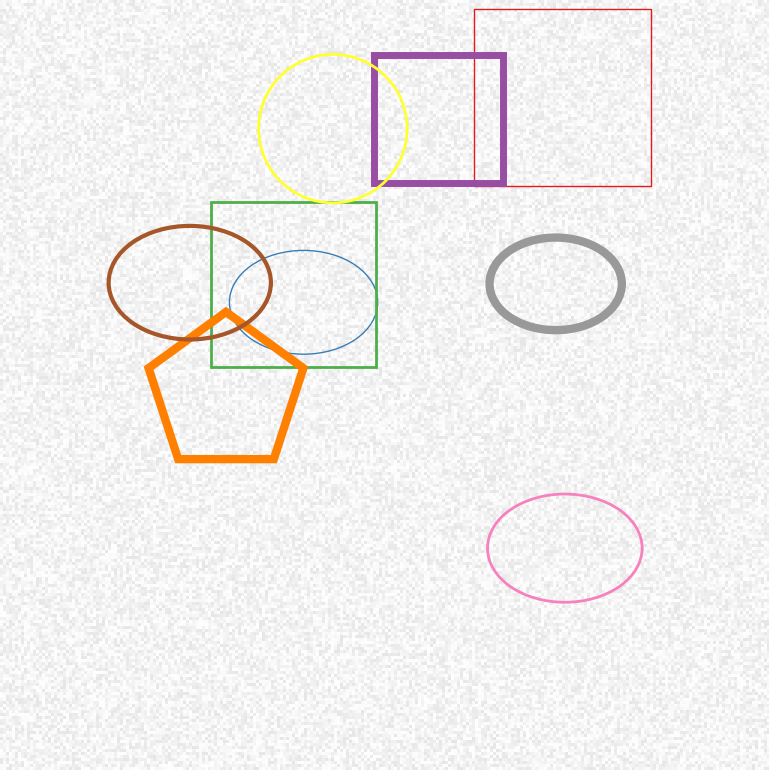[{"shape": "square", "thickness": 0.5, "radius": 0.57, "center": [0.731, 0.873]}, {"shape": "oval", "thickness": 0.5, "radius": 0.48, "center": [0.394, 0.607]}, {"shape": "square", "thickness": 1, "radius": 0.54, "center": [0.381, 0.631]}, {"shape": "square", "thickness": 2.5, "radius": 0.42, "center": [0.569, 0.846]}, {"shape": "pentagon", "thickness": 3, "radius": 0.53, "center": [0.293, 0.489]}, {"shape": "circle", "thickness": 1, "radius": 0.48, "center": [0.432, 0.833]}, {"shape": "oval", "thickness": 1.5, "radius": 0.53, "center": [0.246, 0.633]}, {"shape": "oval", "thickness": 1, "radius": 0.5, "center": [0.734, 0.288]}, {"shape": "oval", "thickness": 3, "radius": 0.43, "center": [0.722, 0.631]}]